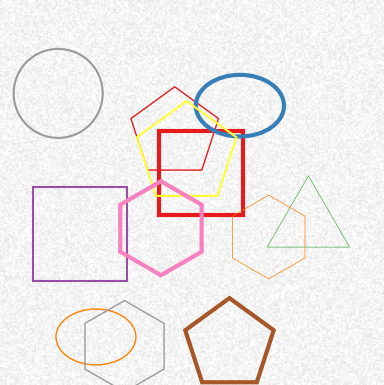[{"shape": "pentagon", "thickness": 1, "radius": 0.6, "center": [0.454, 0.655]}, {"shape": "square", "thickness": 3, "radius": 0.54, "center": [0.522, 0.55]}, {"shape": "oval", "thickness": 3, "radius": 0.57, "center": [0.623, 0.726]}, {"shape": "triangle", "thickness": 0.5, "radius": 0.62, "center": [0.801, 0.42]}, {"shape": "square", "thickness": 1.5, "radius": 0.61, "center": [0.208, 0.393]}, {"shape": "hexagon", "thickness": 0.5, "radius": 0.54, "center": [0.698, 0.384]}, {"shape": "oval", "thickness": 1, "radius": 0.52, "center": [0.249, 0.125]}, {"shape": "pentagon", "thickness": 1.5, "radius": 0.68, "center": [0.485, 0.601]}, {"shape": "pentagon", "thickness": 3, "radius": 0.6, "center": [0.596, 0.105]}, {"shape": "hexagon", "thickness": 3, "radius": 0.61, "center": [0.418, 0.407]}, {"shape": "hexagon", "thickness": 1, "radius": 0.59, "center": [0.323, 0.101]}, {"shape": "circle", "thickness": 1.5, "radius": 0.58, "center": [0.151, 0.757]}]